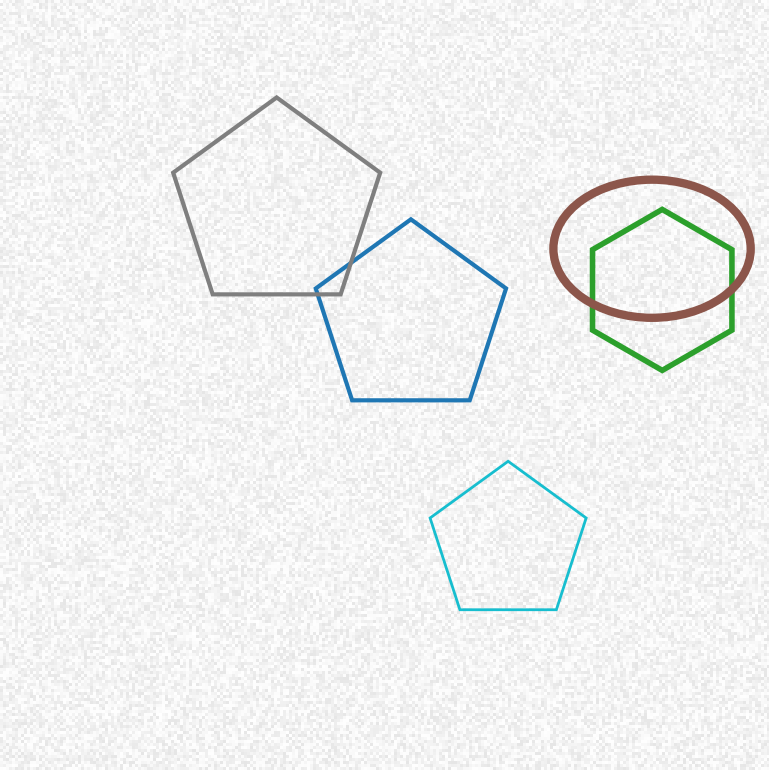[{"shape": "pentagon", "thickness": 1.5, "radius": 0.65, "center": [0.534, 0.585]}, {"shape": "hexagon", "thickness": 2, "radius": 0.52, "center": [0.86, 0.623]}, {"shape": "oval", "thickness": 3, "radius": 0.64, "center": [0.847, 0.677]}, {"shape": "pentagon", "thickness": 1.5, "radius": 0.71, "center": [0.359, 0.732]}, {"shape": "pentagon", "thickness": 1, "radius": 0.53, "center": [0.66, 0.294]}]